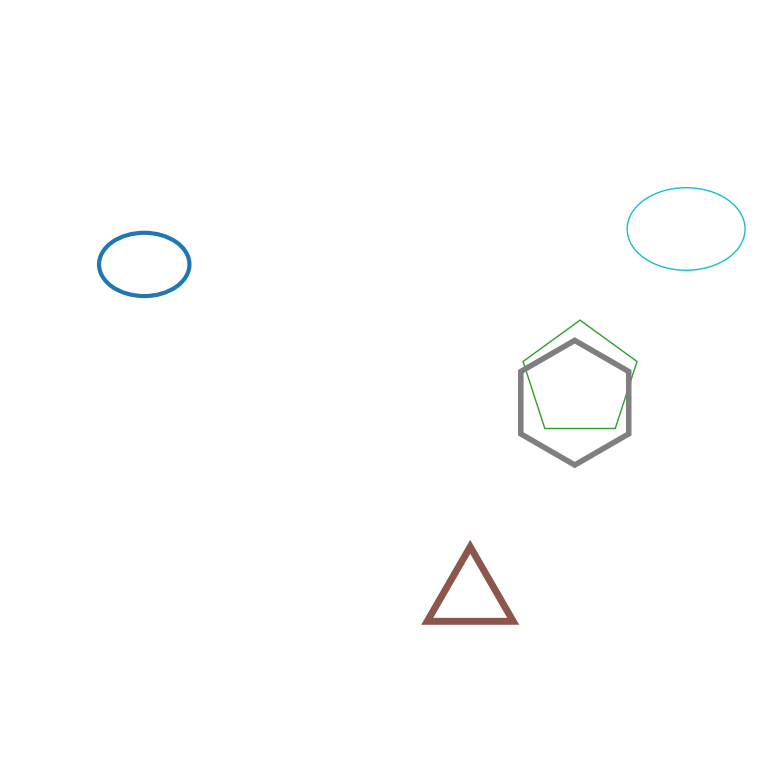[{"shape": "oval", "thickness": 1.5, "radius": 0.29, "center": [0.187, 0.657]}, {"shape": "pentagon", "thickness": 0.5, "radius": 0.39, "center": [0.753, 0.506]}, {"shape": "triangle", "thickness": 2.5, "radius": 0.32, "center": [0.611, 0.225]}, {"shape": "hexagon", "thickness": 2, "radius": 0.4, "center": [0.746, 0.477]}, {"shape": "oval", "thickness": 0.5, "radius": 0.38, "center": [0.891, 0.703]}]